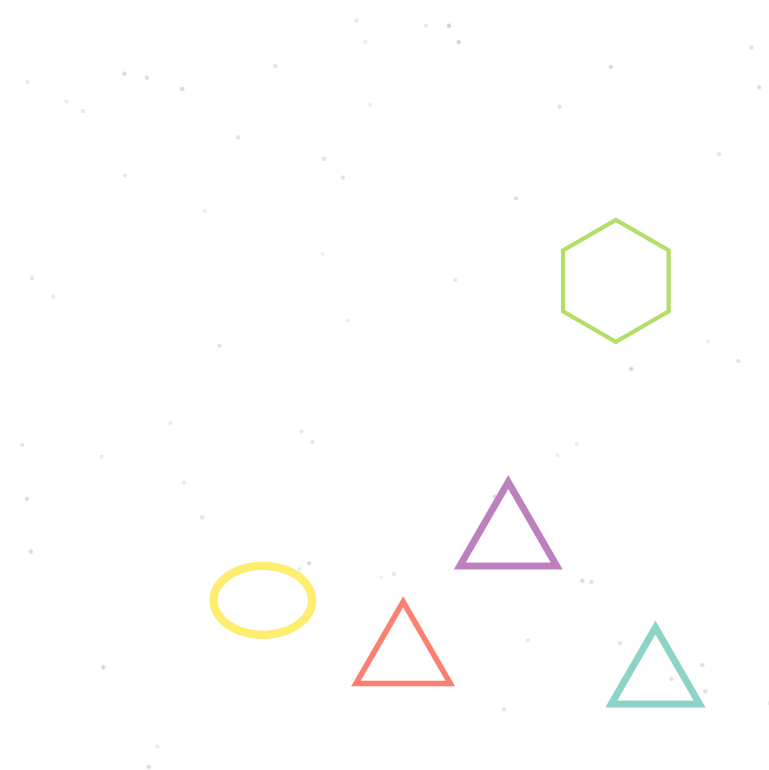[{"shape": "triangle", "thickness": 2.5, "radius": 0.33, "center": [0.851, 0.119]}, {"shape": "triangle", "thickness": 2, "radius": 0.35, "center": [0.524, 0.148]}, {"shape": "hexagon", "thickness": 1.5, "radius": 0.4, "center": [0.8, 0.635]}, {"shape": "triangle", "thickness": 2.5, "radius": 0.36, "center": [0.66, 0.301]}, {"shape": "oval", "thickness": 3, "radius": 0.32, "center": [0.341, 0.22]}]